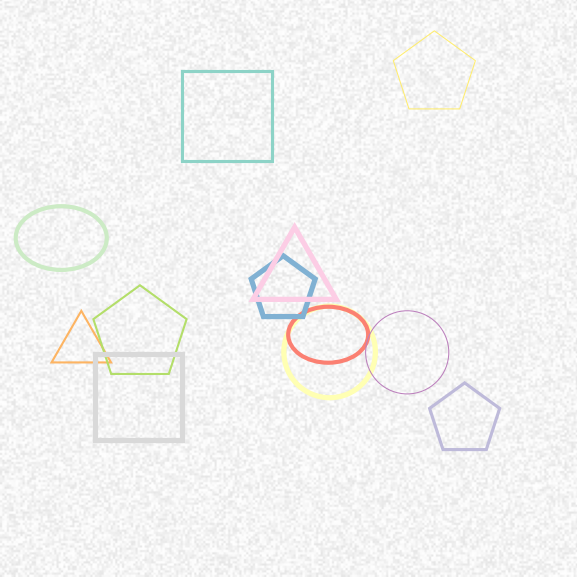[{"shape": "square", "thickness": 1.5, "radius": 0.39, "center": [0.393, 0.798]}, {"shape": "circle", "thickness": 2.5, "radius": 0.4, "center": [0.571, 0.39]}, {"shape": "pentagon", "thickness": 1.5, "radius": 0.32, "center": [0.805, 0.272]}, {"shape": "oval", "thickness": 2, "radius": 0.35, "center": [0.568, 0.42]}, {"shape": "pentagon", "thickness": 2.5, "radius": 0.29, "center": [0.49, 0.498]}, {"shape": "triangle", "thickness": 1, "radius": 0.3, "center": [0.141, 0.401]}, {"shape": "pentagon", "thickness": 1, "radius": 0.42, "center": [0.242, 0.42]}, {"shape": "triangle", "thickness": 2.5, "radius": 0.42, "center": [0.51, 0.522]}, {"shape": "square", "thickness": 2.5, "radius": 0.38, "center": [0.24, 0.312]}, {"shape": "circle", "thickness": 0.5, "radius": 0.36, "center": [0.705, 0.389]}, {"shape": "oval", "thickness": 2, "radius": 0.39, "center": [0.106, 0.587]}, {"shape": "pentagon", "thickness": 0.5, "radius": 0.37, "center": [0.752, 0.871]}]